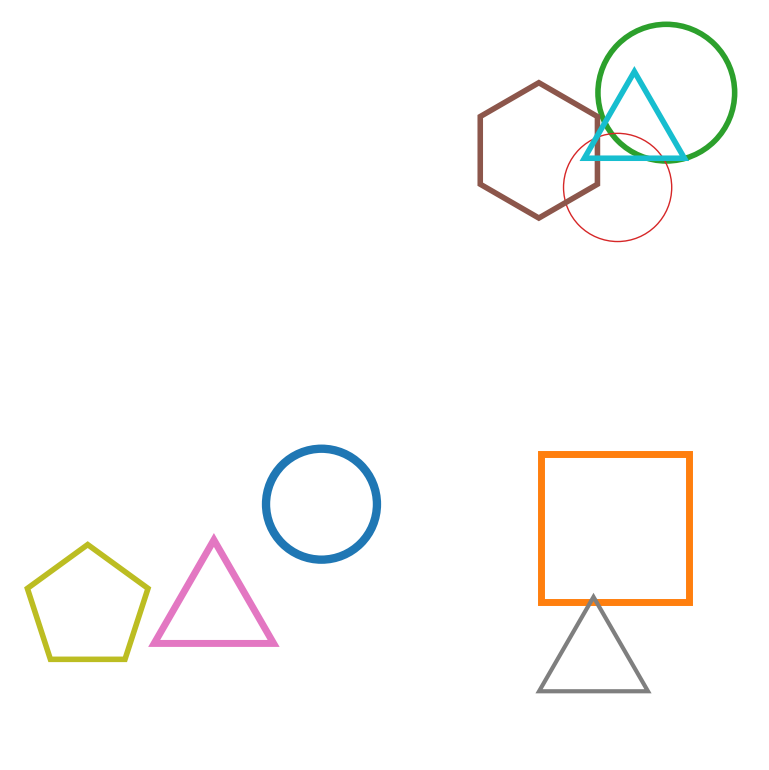[{"shape": "circle", "thickness": 3, "radius": 0.36, "center": [0.418, 0.345]}, {"shape": "square", "thickness": 2.5, "radius": 0.48, "center": [0.799, 0.314]}, {"shape": "circle", "thickness": 2, "radius": 0.44, "center": [0.865, 0.88]}, {"shape": "circle", "thickness": 0.5, "radius": 0.35, "center": [0.802, 0.757]}, {"shape": "hexagon", "thickness": 2, "radius": 0.44, "center": [0.7, 0.805]}, {"shape": "triangle", "thickness": 2.5, "radius": 0.45, "center": [0.278, 0.209]}, {"shape": "triangle", "thickness": 1.5, "radius": 0.41, "center": [0.771, 0.143]}, {"shape": "pentagon", "thickness": 2, "radius": 0.41, "center": [0.114, 0.21]}, {"shape": "triangle", "thickness": 2, "radius": 0.38, "center": [0.824, 0.832]}]